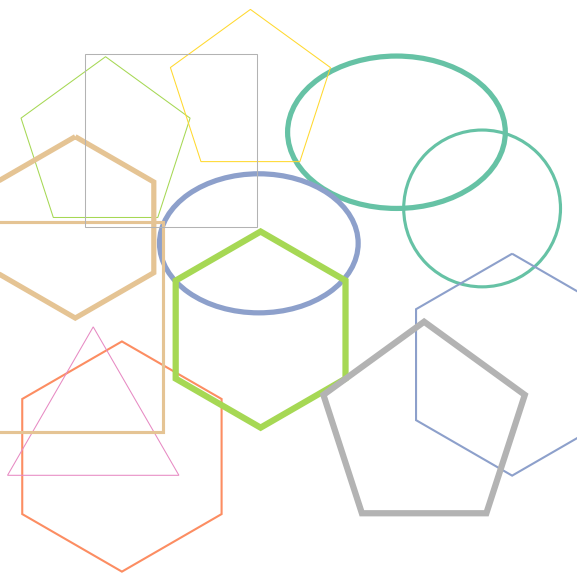[{"shape": "oval", "thickness": 2.5, "radius": 0.94, "center": [0.686, 0.77]}, {"shape": "circle", "thickness": 1.5, "radius": 0.68, "center": [0.835, 0.638]}, {"shape": "hexagon", "thickness": 1, "radius": 1.0, "center": [0.211, 0.209]}, {"shape": "oval", "thickness": 2.5, "radius": 0.86, "center": [0.448, 0.578]}, {"shape": "hexagon", "thickness": 1, "radius": 0.96, "center": [0.887, 0.368]}, {"shape": "triangle", "thickness": 0.5, "radius": 0.86, "center": [0.161, 0.262]}, {"shape": "pentagon", "thickness": 0.5, "radius": 0.77, "center": [0.183, 0.747]}, {"shape": "hexagon", "thickness": 3, "radius": 0.85, "center": [0.451, 0.428]}, {"shape": "pentagon", "thickness": 0.5, "radius": 0.73, "center": [0.434, 0.837]}, {"shape": "hexagon", "thickness": 2.5, "radius": 0.79, "center": [0.13, 0.605]}, {"shape": "square", "thickness": 1.5, "radius": 0.91, "center": [0.101, 0.433]}, {"shape": "pentagon", "thickness": 3, "radius": 0.92, "center": [0.734, 0.259]}, {"shape": "square", "thickness": 0.5, "radius": 0.74, "center": [0.296, 0.756]}]